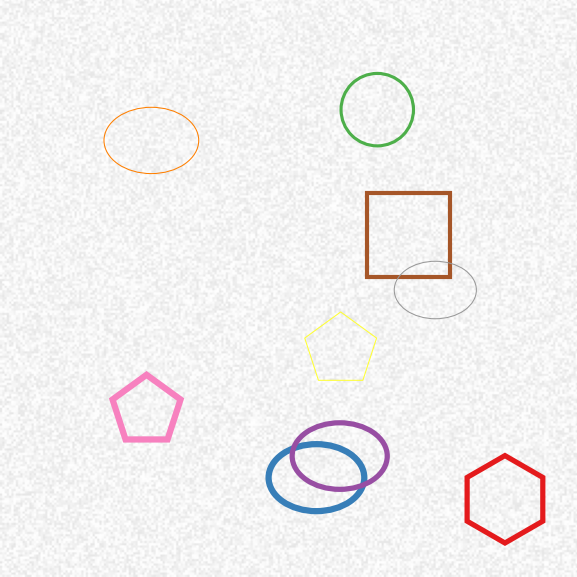[{"shape": "hexagon", "thickness": 2.5, "radius": 0.38, "center": [0.874, 0.135]}, {"shape": "oval", "thickness": 3, "radius": 0.41, "center": [0.548, 0.172]}, {"shape": "circle", "thickness": 1.5, "radius": 0.31, "center": [0.653, 0.809]}, {"shape": "oval", "thickness": 2.5, "radius": 0.41, "center": [0.588, 0.209]}, {"shape": "oval", "thickness": 0.5, "radius": 0.41, "center": [0.262, 0.756]}, {"shape": "pentagon", "thickness": 0.5, "radius": 0.33, "center": [0.59, 0.394]}, {"shape": "square", "thickness": 2, "radius": 0.36, "center": [0.707, 0.593]}, {"shape": "pentagon", "thickness": 3, "radius": 0.31, "center": [0.254, 0.288]}, {"shape": "oval", "thickness": 0.5, "radius": 0.36, "center": [0.754, 0.497]}]